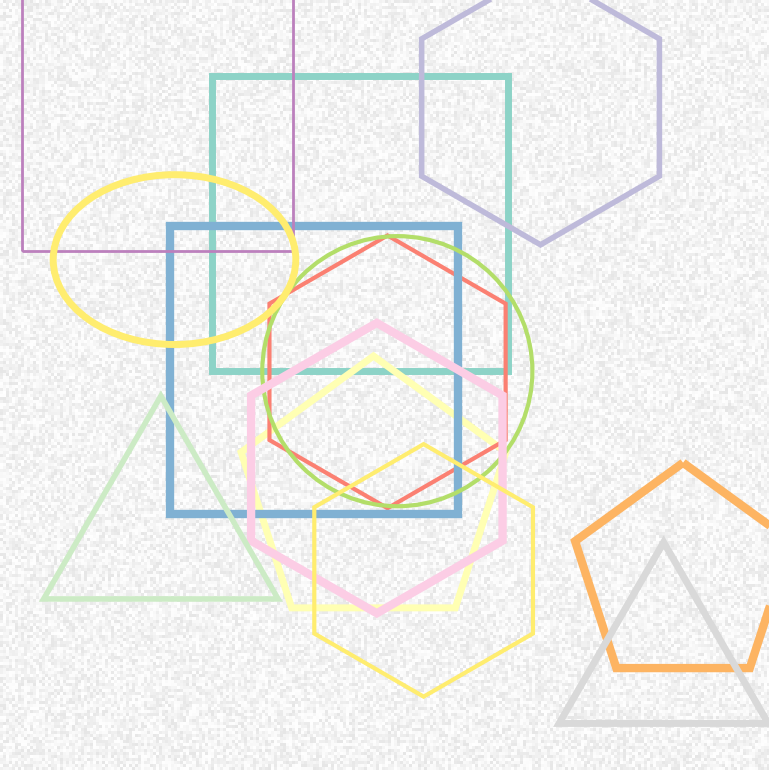[{"shape": "square", "thickness": 2.5, "radius": 0.96, "center": [0.467, 0.71]}, {"shape": "pentagon", "thickness": 2.5, "radius": 0.9, "center": [0.485, 0.357]}, {"shape": "hexagon", "thickness": 2, "radius": 0.89, "center": [0.702, 0.86]}, {"shape": "hexagon", "thickness": 1.5, "radius": 0.89, "center": [0.503, 0.517]}, {"shape": "square", "thickness": 3, "radius": 0.94, "center": [0.408, 0.52]}, {"shape": "pentagon", "thickness": 3, "radius": 0.74, "center": [0.887, 0.252]}, {"shape": "circle", "thickness": 1.5, "radius": 0.88, "center": [0.516, 0.518]}, {"shape": "hexagon", "thickness": 3, "radius": 0.94, "center": [0.489, 0.392]}, {"shape": "triangle", "thickness": 2.5, "radius": 0.78, "center": [0.862, 0.139]}, {"shape": "square", "thickness": 1, "radius": 0.88, "center": [0.205, 0.849]}, {"shape": "triangle", "thickness": 2, "radius": 0.88, "center": [0.209, 0.31]}, {"shape": "oval", "thickness": 2.5, "radius": 0.79, "center": [0.227, 0.663]}, {"shape": "hexagon", "thickness": 1.5, "radius": 0.82, "center": [0.55, 0.259]}]